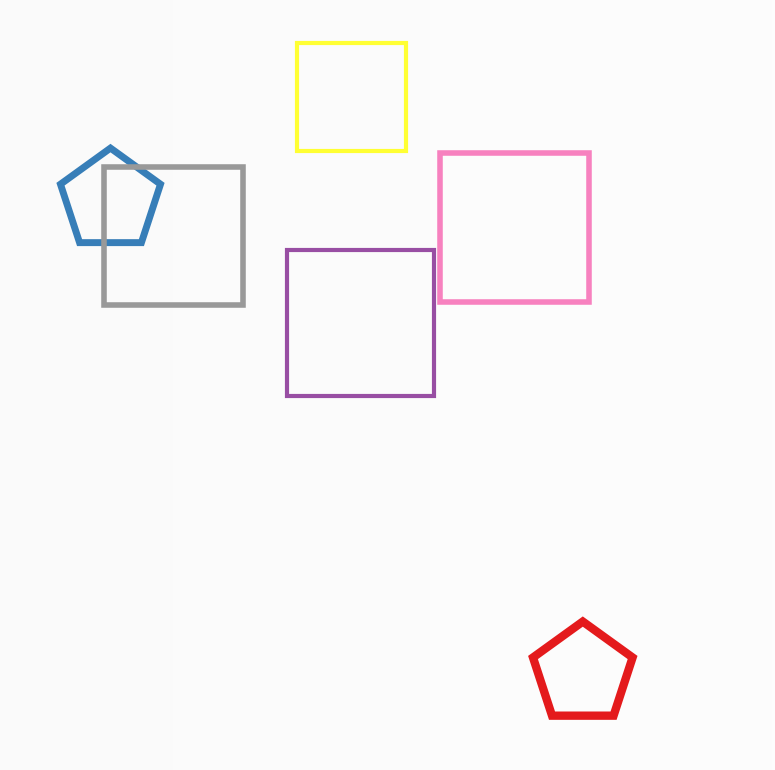[{"shape": "pentagon", "thickness": 3, "radius": 0.34, "center": [0.752, 0.125]}, {"shape": "pentagon", "thickness": 2.5, "radius": 0.34, "center": [0.143, 0.74]}, {"shape": "square", "thickness": 1.5, "radius": 0.47, "center": [0.465, 0.581]}, {"shape": "square", "thickness": 1.5, "radius": 0.35, "center": [0.453, 0.874]}, {"shape": "square", "thickness": 2, "radius": 0.48, "center": [0.664, 0.704]}, {"shape": "square", "thickness": 2, "radius": 0.45, "center": [0.223, 0.694]}]